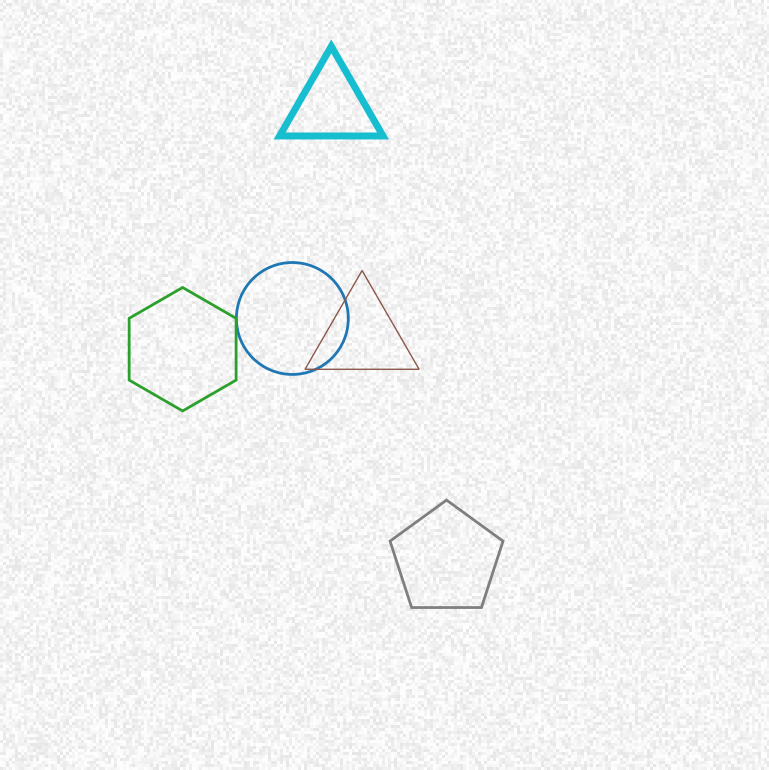[{"shape": "circle", "thickness": 1, "radius": 0.36, "center": [0.38, 0.586]}, {"shape": "hexagon", "thickness": 1, "radius": 0.4, "center": [0.237, 0.546]}, {"shape": "triangle", "thickness": 0.5, "radius": 0.43, "center": [0.47, 0.563]}, {"shape": "pentagon", "thickness": 1, "radius": 0.39, "center": [0.58, 0.273]}, {"shape": "triangle", "thickness": 2.5, "radius": 0.39, "center": [0.43, 0.862]}]